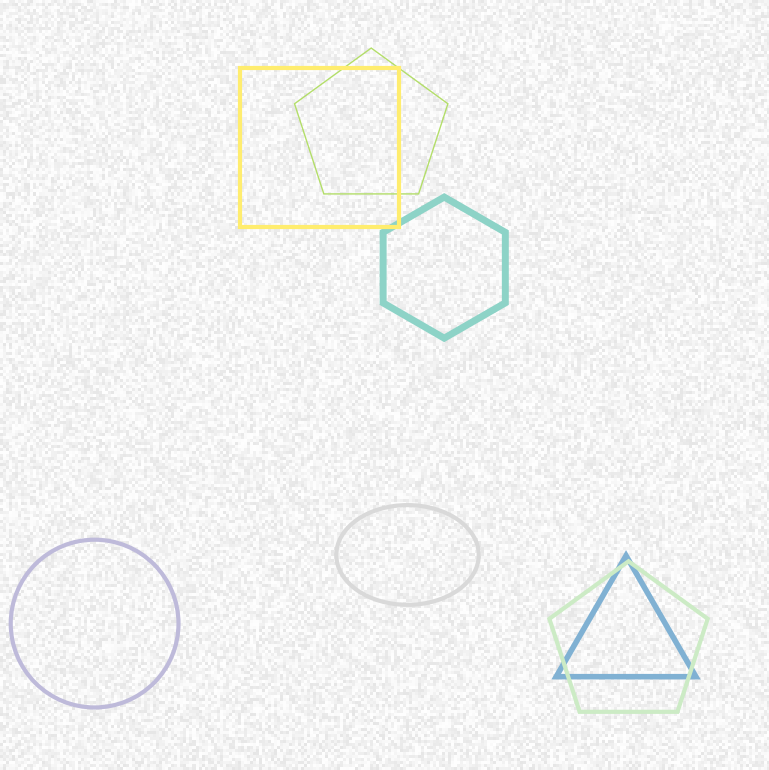[{"shape": "hexagon", "thickness": 2.5, "radius": 0.46, "center": [0.577, 0.652]}, {"shape": "circle", "thickness": 1.5, "radius": 0.54, "center": [0.123, 0.19]}, {"shape": "triangle", "thickness": 2, "radius": 0.52, "center": [0.813, 0.174]}, {"shape": "pentagon", "thickness": 0.5, "radius": 0.52, "center": [0.482, 0.833]}, {"shape": "oval", "thickness": 1.5, "radius": 0.46, "center": [0.529, 0.279]}, {"shape": "pentagon", "thickness": 1.5, "radius": 0.54, "center": [0.816, 0.163]}, {"shape": "square", "thickness": 1.5, "radius": 0.52, "center": [0.415, 0.808]}]